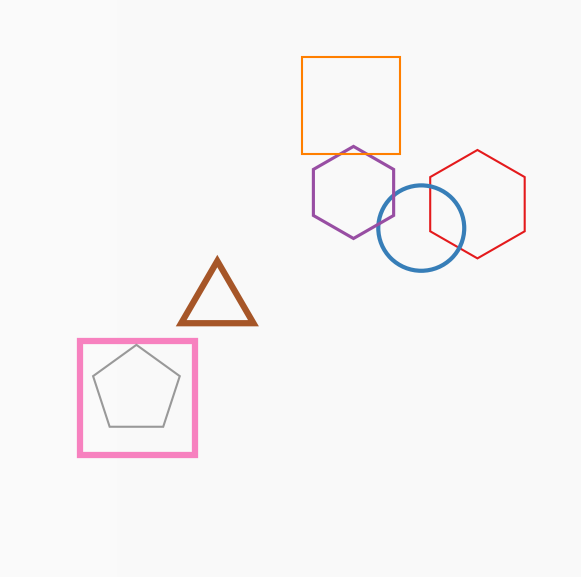[{"shape": "hexagon", "thickness": 1, "radius": 0.47, "center": [0.821, 0.646]}, {"shape": "circle", "thickness": 2, "radius": 0.37, "center": [0.725, 0.604]}, {"shape": "hexagon", "thickness": 1.5, "radius": 0.4, "center": [0.608, 0.666]}, {"shape": "square", "thickness": 1, "radius": 0.42, "center": [0.603, 0.816]}, {"shape": "triangle", "thickness": 3, "radius": 0.36, "center": [0.374, 0.475]}, {"shape": "square", "thickness": 3, "radius": 0.49, "center": [0.237, 0.31]}, {"shape": "pentagon", "thickness": 1, "radius": 0.39, "center": [0.235, 0.324]}]